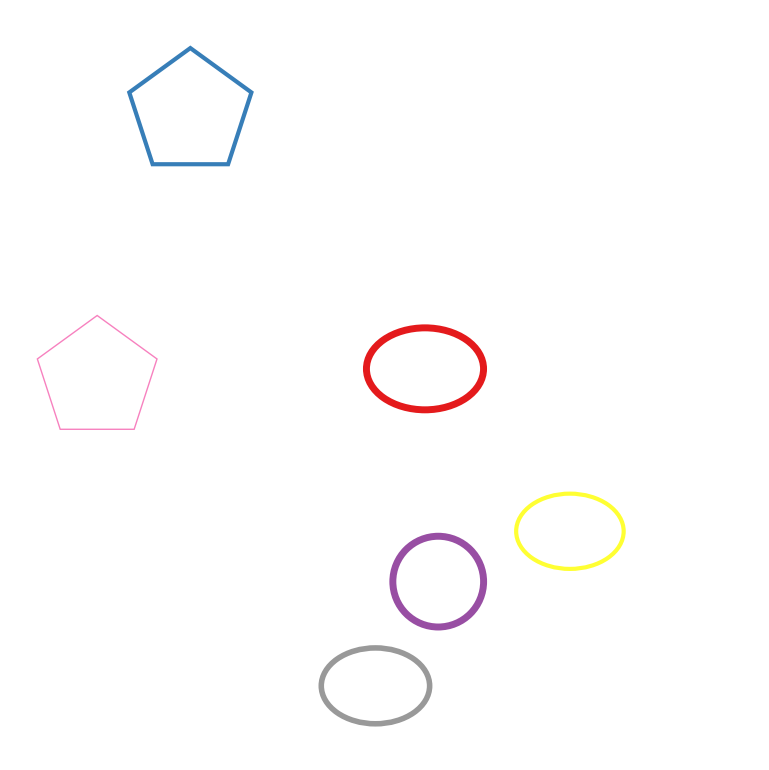[{"shape": "oval", "thickness": 2.5, "radius": 0.38, "center": [0.552, 0.521]}, {"shape": "pentagon", "thickness": 1.5, "radius": 0.42, "center": [0.247, 0.854]}, {"shape": "circle", "thickness": 2.5, "radius": 0.29, "center": [0.569, 0.245]}, {"shape": "oval", "thickness": 1.5, "radius": 0.35, "center": [0.74, 0.31]}, {"shape": "pentagon", "thickness": 0.5, "radius": 0.41, "center": [0.126, 0.509]}, {"shape": "oval", "thickness": 2, "radius": 0.35, "center": [0.488, 0.109]}]